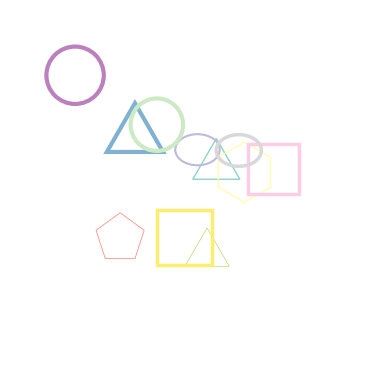[{"shape": "triangle", "thickness": 1, "radius": 0.35, "center": [0.562, 0.57]}, {"shape": "hexagon", "thickness": 1, "radius": 0.39, "center": [0.635, 0.553]}, {"shape": "oval", "thickness": 1.5, "radius": 0.29, "center": [0.513, 0.611]}, {"shape": "pentagon", "thickness": 0.5, "radius": 0.33, "center": [0.312, 0.382]}, {"shape": "triangle", "thickness": 3, "radius": 0.42, "center": [0.351, 0.648]}, {"shape": "triangle", "thickness": 0.5, "radius": 0.33, "center": [0.538, 0.342]}, {"shape": "square", "thickness": 2.5, "radius": 0.33, "center": [0.71, 0.56]}, {"shape": "oval", "thickness": 2.5, "radius": 0.29, "center": [0.62, 0.609]}, {"shape": "circle", "thickness": 3, "radius": 0.37, "center": [0.195, 0.805]}, {"shape": "circle", "thickness": 3, "radius": 0.34, "center": [0.407, 0.676]}, {"shape": "square", "thickness": 2.5, "radius": 0.36, "center": [0.48, 0.382]}]